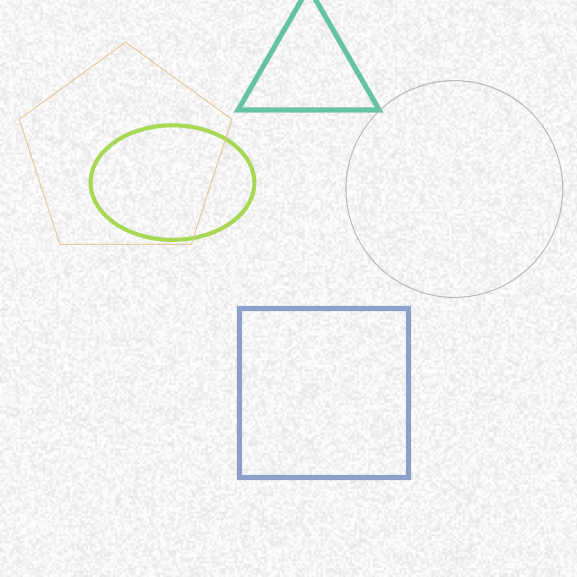[{"shape": "triangle", "thickness": 2.5, "radius": 0.71, "center": [0.534, 0.879]}, {"shape": "square", "thickness": 2.5, "radius": 0.73, "center": [0.56, 0.319]}, {"shape": "oval", "thickness": 2, "radius": 0.71, "center": [0.299, 0.683]}, {"shape": "pentagon", "thickness": 0.5, "radius": 0.97, "center": [0.217, 0.733]}, {"shape": "circle", "thickness": 0.5, "radius": 0.94, "center": [0.787, 0.672]}]